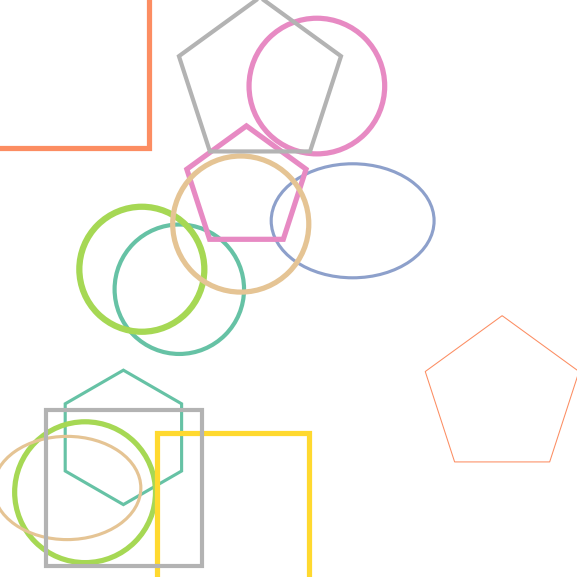[{"shape": "hexagon", "thickness": 1.5, "radius": 0.58, "center": [0.214, 0.242]}, {"shape": "circle", "thickness": 2, "radius": 0.56, "center": [0.311, 0.498]}, {"shape": "square", "thickness": 2.5, "radius": 0.66, "center": [0.127, 0.874]}, {"shape": "pentagon", "thickness": 0.5, "radius": 0.7, "center": [0.87, 0.313]}, {"shape": "oval", "thickness": 1.5, "radius": 0.71, "center": [0.611, 0.617]}, {"shape": "pentagon", "thickness": 2.5, "radius": 0.54, "center": [0.427, 0.673]}, {"shape": "circle", "thickness": 2.5, "radius": 0.59, "center": [0.549, 0.85]}, {"shape": "circle", "thickness": 2.5, "radius": 0.61, "center": [0.147, 0.147]}, {"shape": "circle", "thickness": 3, "radius": 0.54, "center": [0.246, 0.533]}, {"shape": "square", "thickness": 2.5, "radius": 0.66, "center": [0.403, 0.118]}, {"shape": "circle", "thickness": 2.5, "radius": 0.59, "center": [0.417, 0.611]}, {"shape": "oval", "thickness": 1.5, "radius": 0.64, "center": [0.116, 0.154]}, {"shape": "pentagon", "thickness": 2, "radius": 0.74, "center": [0.45, 0.856]}, {"shape": "square", "thickness": 2, "radius": 0.68, "center": [0.215, 0.154]}]